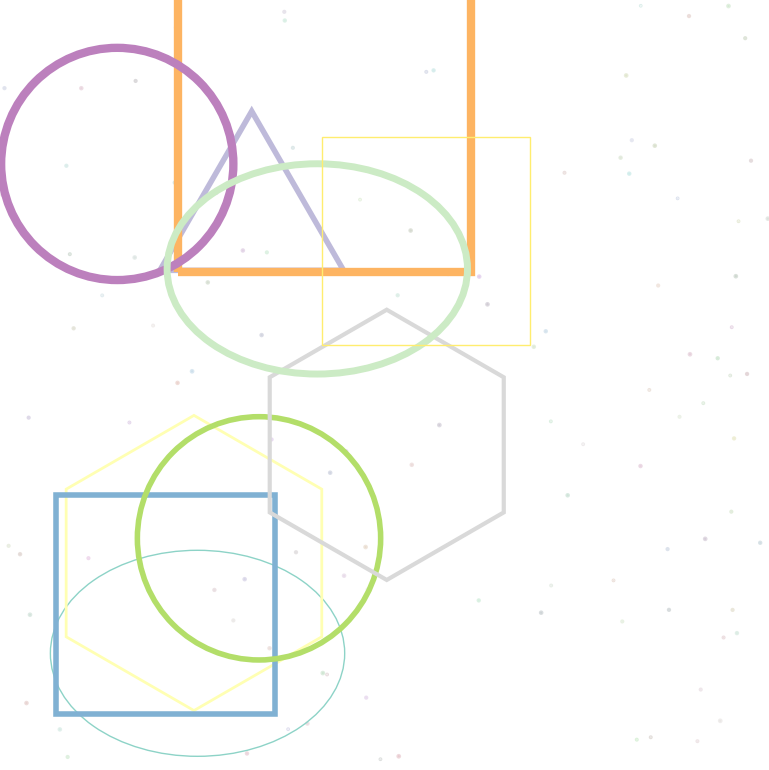[{"shape": "oval", "thickness": 0.5, "radius": 0.96, "center": [0.257, 0.152]}, {"shape": "hexagon", "thickness": 1, "radius": 0.96, "center": [0.252, 0.269]}, {"shape": "triangle", "thickness": 2, "radius": 0.69, "center": [0.327, 0.718]}, {"shape": "square", "thickness": 2, "radius": 0.71, "center": [0.215, 0.215]}, {"shape": "square", "thickness": 3, "radius": 0.95, "center": [0.421, 0.837]}, {"shape": "circle", "thickness": 2, "radius": 0.79, "center": [0.336, 0.301]}, {"shape": "hexagon", "thickness": 1.5, "radius": 0.88, "center": [0.502, 0.422]}, {"shape": "circle", "thickness": 3, "radius": 0.75, "center": [0.152, 0.787]}, {"shape": "oval", "thickness": 2.5, "radius": 0.98, "center": [0.412, 0.651]}, {"shape": "square", "thickness": 0.5, "radius": 0.68, "center": [0.553, 0.687]}]